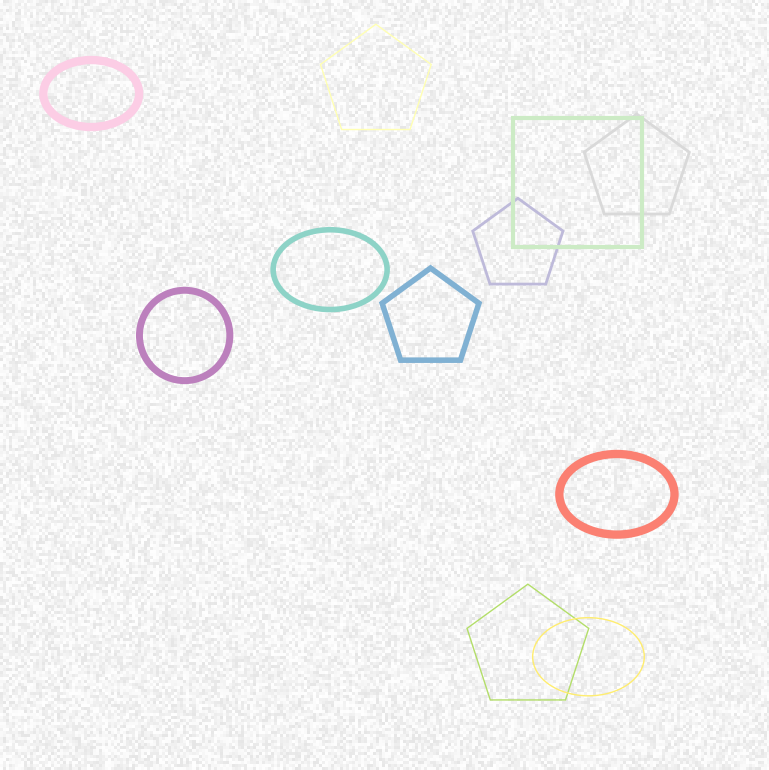[{"shape": "oval", "thickness": 2, "radius": 0.37, "center": [0.429, 0.65]}, {"shape": "pentagon", "thickness": 0.5, "radius": 0.38, "center": [0.488, 0.893]}, {"shape": "pentagon", "thickness": 1, "radius": 0.31, "center": [0.673, 0.681]}, {"shape": "oval", "thickness": 3, "radius": 0.37, "center": [0.801, 0.358]}, {"shape": "pentagon", "thickness": 2, "radius": 0.33, "center": [0.559, 0.586]}, {"shape": "pentagon", "thickness": 0.5, "radius": 0.42, "center": [0.686, 0.158]}, {"shape": "oval", "thickness": 3, "radius": 0.31, "center": [0.118, 0.879]}, {"shape": "pentagon", "thickness": 1, "radius": 0.36, "center": [0.827, 0.78]}, {"shape": "circle", "thickness": 2.5, "radius": 0.29, "center": [0.24, 0.564]}, {"shape": "square", "thickness": 1.5, "radius": 0.42, "center": [0.75, 0.763]}, {"shape": "oval", "thickness": 0.5, "radius": 0.36, "center": [0.764, 0.147]}]